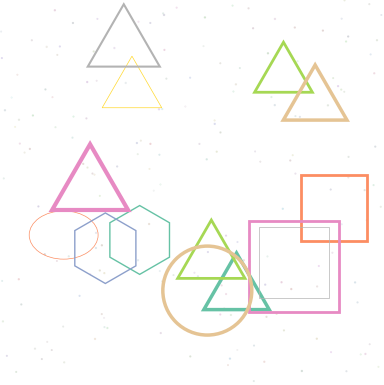[{"shape": "hexagon", "thickness": 1, "radius": 0.45, "center": [0.363, 0.377]}, {"shape": "triangle", "thickness": 2.5, "radius": 0.49, "center": [0.614, 0.245]}, {"shape": "oval", "thickness": 0.5, "radius": 0.45, "center": [0.165, 0.39]}, {"shape": "square", "thickness": 2, "radius": 0.43, "center": [0.868, 0.46]}, {"shape": "hexagon", "thickness": 1, "radius": 0.46, "center": [0.274, 0.355]}, {"shape": "square", "thickness": 2, "radius": 0.59, "center": [0.763, 0.307]}, {"shape": "triangle", "thickness": 3, "radius": 0.57, "center": [0.234, 0.512]}, {"shape": "triangle", "thickness": 2, "radius": 0.43, "center": [0.736, 0.804]}, {"shape": "triangle", "thickness": 2, "radius": 0.5, "center": [0.549, 0.327]}, {"shape": "triangle", "thickness": 0.5, "radius": 0.45, "center": [0.343, 0.765]}, {"shape": "triangle", "thickness": 2.5, "radius": 0.48, "center": [0.819, 0.736]}, {"shape": "circle", "thickness": 2.5, "radius": 0.58, "center": [0.538, 0.245]}, {"shape": "square", "thickness": 0.5, "radius": 0.46, "center": [0.763, 0.318]}, {"shape": "triangle", "thickness": 1.5, "radius": 0.54, "center": [0.321, 0.881]}]